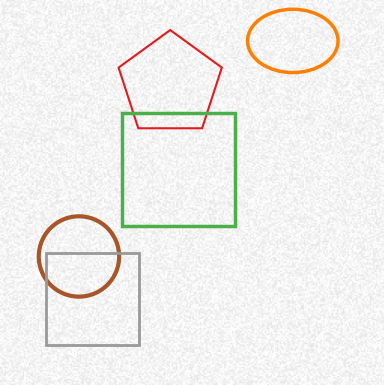[{"shape": "pentagon", "thickness": 1.5, "radius": 0.7, "center": [0.442, 0.781]}, {"shape": "square", "thickness": 2.5, "radius": 0.73, "center": [0.464, 0.559]}, {"shape": "oval", "thickness": 2.5, "radius": 0.59, "center": [0.761, 0.894]}, {"shape": "circle", "thickness": 3, "radius": 0.52, "center": [0.205, 0.334]}, {"shape": "square", "thickness": 2, "radius": 0.6, "center": [0.24, 0.223]}]